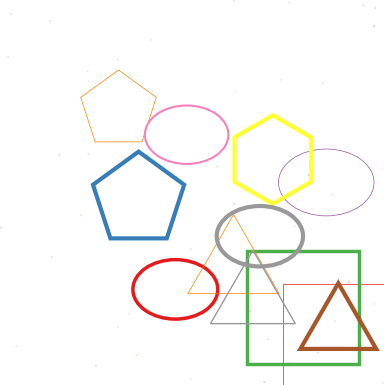[{"shape": "square", "thickness": 0.5, "radius": 0.69, "center": [0.873, 0.125]}, {"shape": "oval", "thickness": 2.5, "radius": 0.55, "center": [0.455, 0.248]}, {"shape": "pentagon", "thickness": 3, "radius": 0.62, "center": [0.36, 0.482]}, {"shape": "square", "thickness": 2.5, "radius": 0.73, "center": [0.787, 0.201]}, {"shape": "oval", "thickness": 0.5, "radius": 0.62, "center": [0.847, 0.526]}, {"shape": "triangle", "thickness": 0.5, "radius": 0.68, "center": [0.607, 0.306]}, {"shape": "pentagon", "thickness": 0.5, "radius": 0.52, "center": [0.308, 0.715]}, {"shape": "hexagon", "thickness": 3, "radius": 0.58, "center": [0.709, 0.586]}, {"shape": "triangle", "thickness": 3, "radius": 0.57, "center": [0.879, 0.151]}, {"shape": "oval", "thickness": 1.5, "radius": 0.54, "center": [0.485, 0.65]}, {"shape": "oval", "thickness": 3, "radius": 0.56, "center": [0.675, 0.386]}, {"shape": "triangle", "thickness": 1, "radius": 0.64, "center": [0.657, 0.223]}]